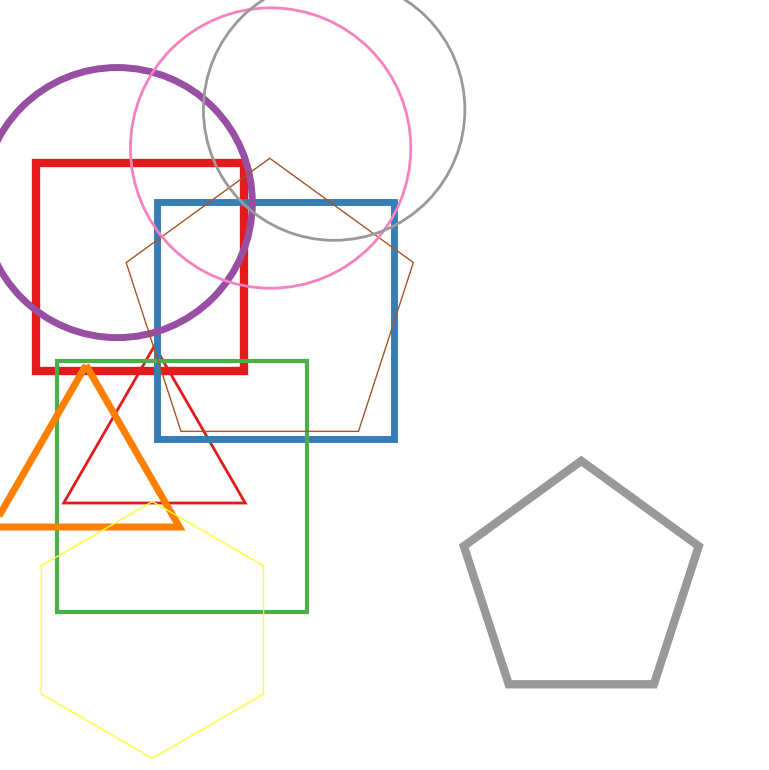[{"shape": "square", "thickness": 3, "radius": 0.68, "center": [0.182, 0.653]}, {"shape": "triangle", "thickness": 1, "radius": 0.68, "center": [0.201, 0.415]}, {"shape": "square", "thickness": 2.5, "radius": 0.77, "center": [0.358, 0.584]}, {"shape": "square", "thickness": 1.5, "radius": 0.81, "center": [0.236, 0.368]}, {"shape": "circle", "thickness": 2.5, "radius": 0.88, "center": [0.152, 0.737]}, {"shape": "triangle", "thickness": 2.5, "radius": 0.7, "center": [0.112, 0.386]}, {"shape": "hexagon", "thickness": 0.5, "radius": 0.83, "center": [0.198, 0.182]}, {"shape": "pentagon", "thickness": 0.5, "radius": 0.98, "center": [0.35, 0.598]}, {"shape": "circle", "thickness": 1, "radius": 0.91, "center": [0.351, 0.808]}, {"shape": "pentagon", "thickness": 3, "radius": 0.8, "center": [0.755, 0.241]}, {"shape": "circle", "thickness": 1, "radius": 0.85, "center": [0.434, 0.858]}]